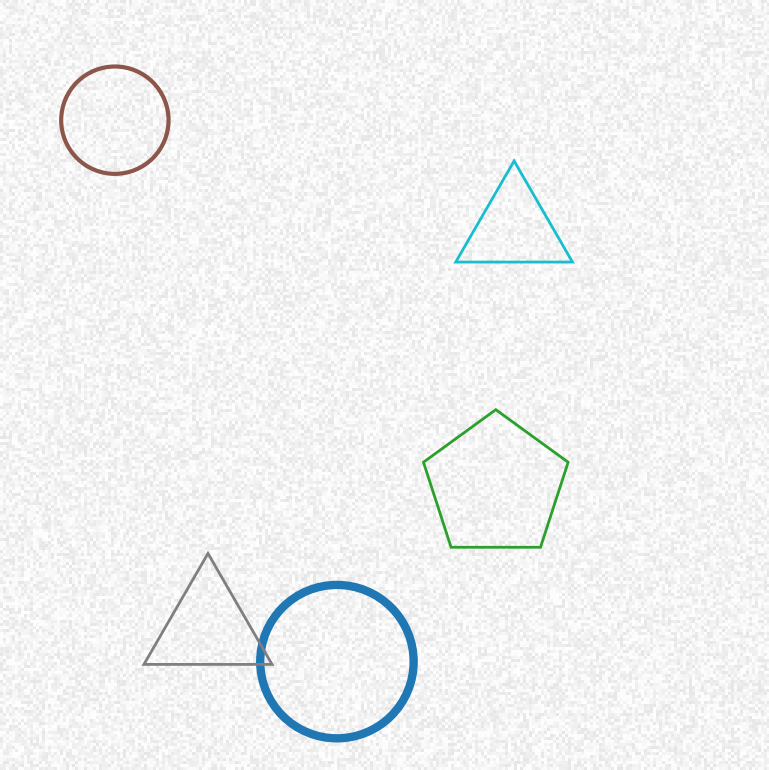[{"shape": "circle", "thickness": 3, "radius": 0.5, "center": [0.438, 0.141]}, {"shape": "pentagon", "thickness": 1, "radius": 0.49, "center": [0.644, 0.369]}, {"shape": "circle", "thickness": 1.5, "radius": 0.35, "center": [0.149, 0.844]}, {"shape": "triangle", "thickness": 1, "radius": 0.48, "center": [0.27, 0.185]}, {"shape": "triangle", "thickness": 1, "radius": 0.44, "center": [0.668, 0.703]}]